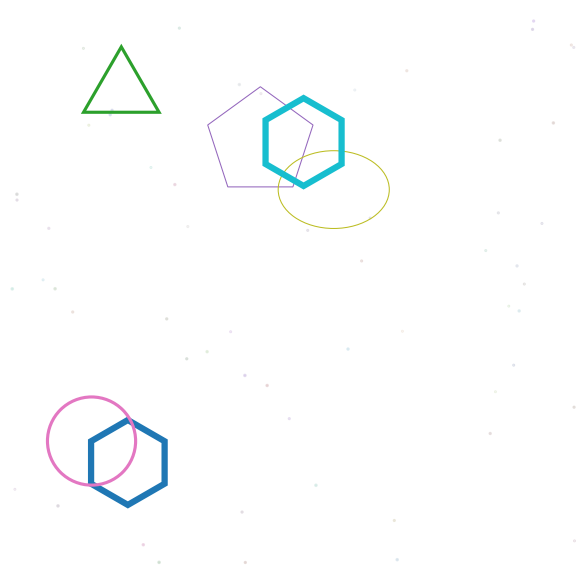[{"shape": "hexagon", "thickness": 3, "radius": 0.37, "center": [0.221, 0.198]}, {"shape": "triangle", "thickness": 1.5, "radius": 0.38, "center": [0.21, 0.842]}, {"shape": "pentagon", "thickness": 0.5, "radius": 0.48, "center": [0.451, 0.753]}, {"shape": "circle", "thickness": 1.5, "radius": 0.38, "center": [0.159, 0.235]}, {"shape": "oval", "thickness": 0.5, "radius": 0.48, "center": [0.578, 0.671]}, {"shape": "hexagon", "thickness": 3, "radius": 0.38, "center": [0.526, 0.753]}]